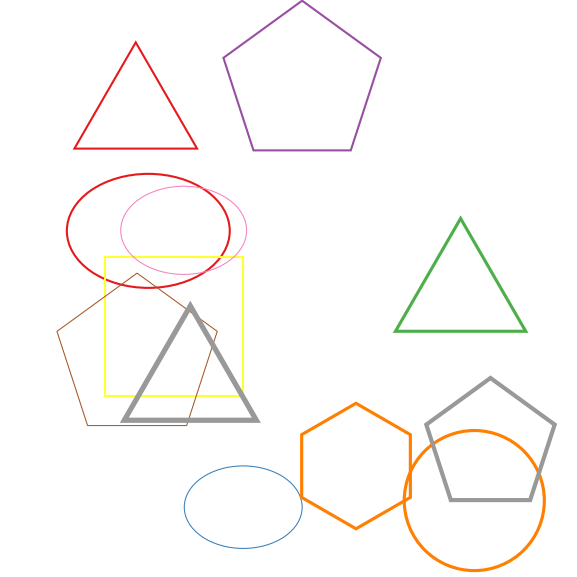[{"shape": "triangle", "thickness": 1, "radius": 0.61, "center": [0.235, 0.803]}, {"shape": "oval", "thickness": 1, "radius": 0.71, "center": [0.257, 0.599]}, {"shape": "oval", "thickness": 0.5, "radius": 0.51, "center": [0.421, 0.121]}, {"shape": "triangle", "thickness": 1.5, "radius": 0.65, "center": [0.798, 0.491]}, {"shape": "pentagon", "thickness": 1, "radius": 0.72, "center": [0.523, 0.855]}, {"shape": "hexagon", "thickness": 1.5, "radius": 0.54, "center": [0.616, 0.192]}, {"shape": "circle", "thickness": 1.5, "radius": 0.61, "center": [0.821, 0.132]}, {"shape": "square", "thickness": 1, "radius": 0.6, "center": [0.301, 0.434]}, {"shape": "pentagon", "thickness": 0.5, "radius": 0.73, "center": [0.237, 0.38]}, {"shape": "oval", "thickness": 0.5, "radius": 0.55, "center": [0.318, 0.6]}, {"shape": "triangle", "thickness": 2.5, "radius": 0.66, "center": [0.33, 0.337]}, {"shape": "pentagon", "thickness": 2, "radius": 0.58, "center": [0.849, 0.228]}]